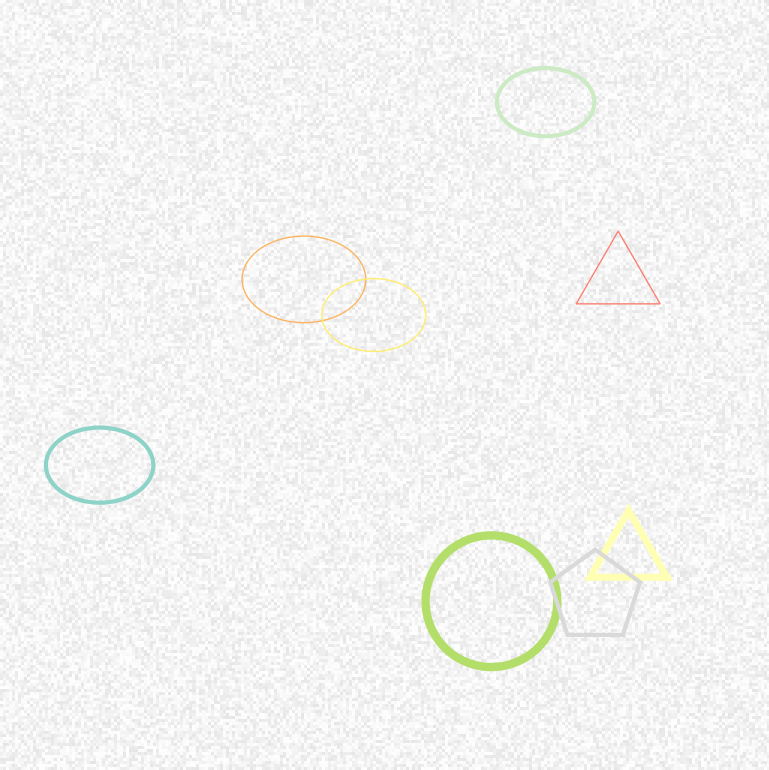[{"shape": "oval", "thickness": 1.5, "radius": 0.35, "center": [0.129, 0.396]}, {"shape": "triangle", "thickness": 2.5, "radius": 0.29, "center": [0.816, 0.279]}, {"shape": "triangle", "thickness": 0.5, "radius": 0.31, "center": [0.803, 0.637]}, {"shape": "oval", "thickness": 0.5, "radius": 0.4, "center": [0.395, 0.637]}, {"shape": "circle", "thickness": 3, "radius": 0.43, "center": [0.638, 0.219]}, {"shape": "pentagon", "thickness": 1.5, "radius": 0.31, "center": [0.773, 0.225]}, {"shape": "oval", "thickness": 1.5, "radius": 0.32, "center": [0.709, 0.867]}, {"shape": "oval", "thickness": 0.5, "radius": 0.34, "center": [0.485, 0.591]}]